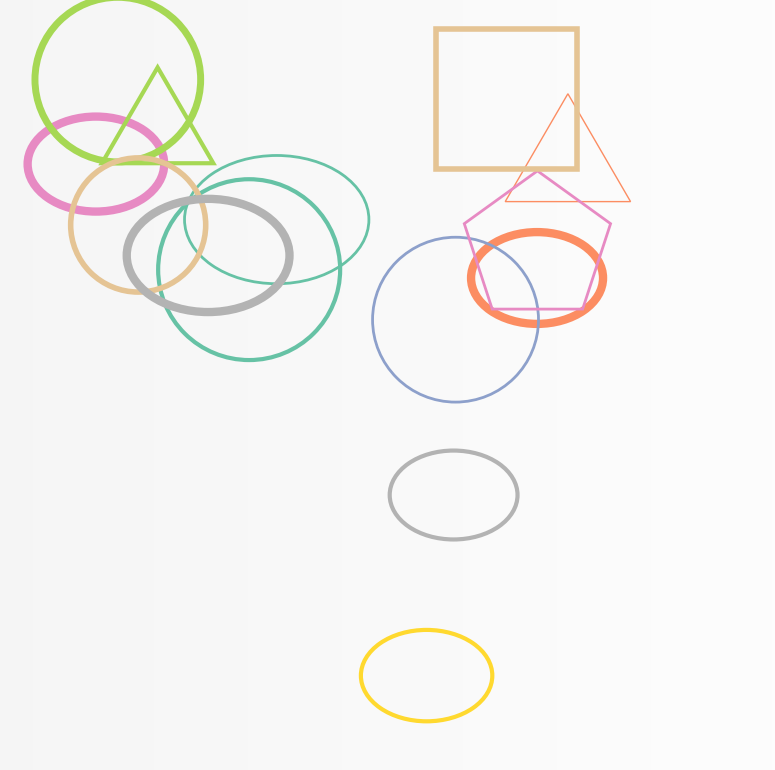[{"shape": "circle", "thickness": 1.5, "radius": 0.59, "center": [0.321, 0.65]}, {"shape": "oval", "thickness": 1, "radius": 0.59, "center": [0.357, 0.715]}, {"shape": "oval", "thickness": 3, "radius": 0.43, "center": [0.693, 0.639]}, {"shape": "triangle", "thickness": 0.5, "radius": 0.47, "center": [0.733, 0.785]}, {"shape": "circle", "thickness": 1, "radius": 0.54, "center": [0.588, 0.585]}, {"shape": "oval", "thickness": 3, "radius": 0.44, "center": [0.124, 0.787]}, {"shape": "pentagon", "thickness": 1, "radius": 0.5, "center": [0.693, 0.679]}, {"shape": "triangle", "thickness": 1.5, "radius": 0.41, "center": [0.203, 0.829]}, {"shape": "circle", "thickness": 2.5, "radius": 0.53, "center": [0.152, 0.897]}, {"shape": "oval", "thickness": 1.5, "radius": 0.42, "center": [0.55, 0.123]}, {"shape": "square", "thickness": 2, "radius": 0.45, "center": [0.653, 0.872]}, {"shape": "circle", "thickness": 2, "radius": 0.44, "center": [0.178, 0.708]}, {"shape": "oval", "thickness": 3, "radius": 0.53, "center": [0.269, 0.668]}, {"shape": "oval", "thickness": 1.5, "radius": 0.41, "center": [0.585, 0.357]}]